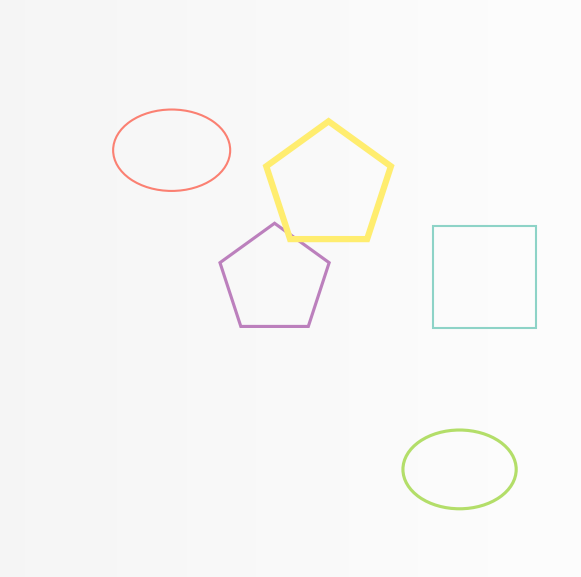[{"shape": "square", "thickness": 1, "radius": 0.44, "center": [0.833, 0.52]}, {"shape": "oval", "thickness": 1, "radius": 0.5, "center": [0.295, 0.739]}, {"shape": "oval", "thickness": 1.5, "radius": 0.49, "center": [0.791, 0.186]}, {"shape": "pentagon", "thickness": 1.5, "radius": 0.49, "center": [0.472, 0.514]}, {"shape": "pentagon", "thickness": 3, "radius": 0.56, "center": [0.565, 0.676]}]